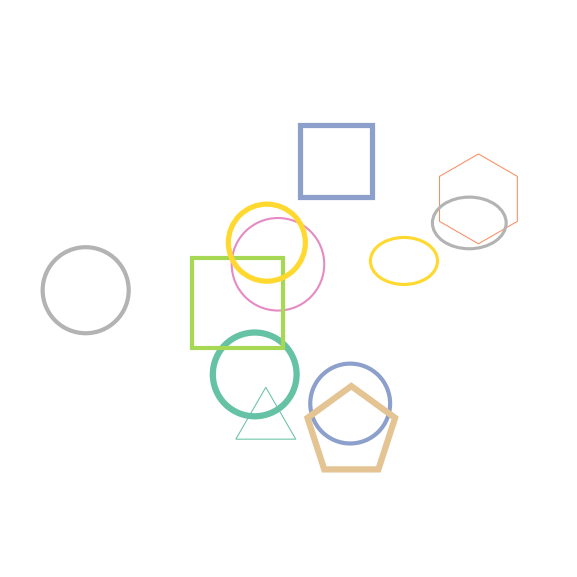[{"shape": "circle", "thickness": 3, "radius": 0.36, "center": [0.441, 0.351]}, {"shape": "triangle", "thickness": 0.5, "radius": 0.3, "center": [0.46, 0.269]}, {"shape": "hexagon", "thickness": 0.5, "radius": 0.39, "center": [0.828, 0.655]}, {"shape": "circle", "thickness": 2, "radius": 0.35, "center": [0.606, 0.3]}, {"shape": "square", "thickness": 2.5, "radius": 0.31, "center": [0.582, 0.72]}, {"shape": "circle", "thickness": 1, "radius": 0.4, "center": [0.481, 0.542]}, {"shape": "square", "thickness": 2, "radius": 0.39, "center": [0.411, 0.474]}, {"shape": "circle", "thickness": 2.5, "radius": 0.33, "center": [0.462, 0.579]}, {"shape": "oval", "thickness": 1.5, "radius": 0.29, "center": [0.699, 0.547]}, {"shape": "pentagon", "thickness": 3, "radius": 0.4, "center": [0.608, 0.251]}, {"shape": "oval", "thickness": 1.5, "radius": 0.32, "center": [0.813, 0.613]}, {"shape": "circle", "thickness": 2, "radius": 0.37, "center": [0.148, 0.497]}]